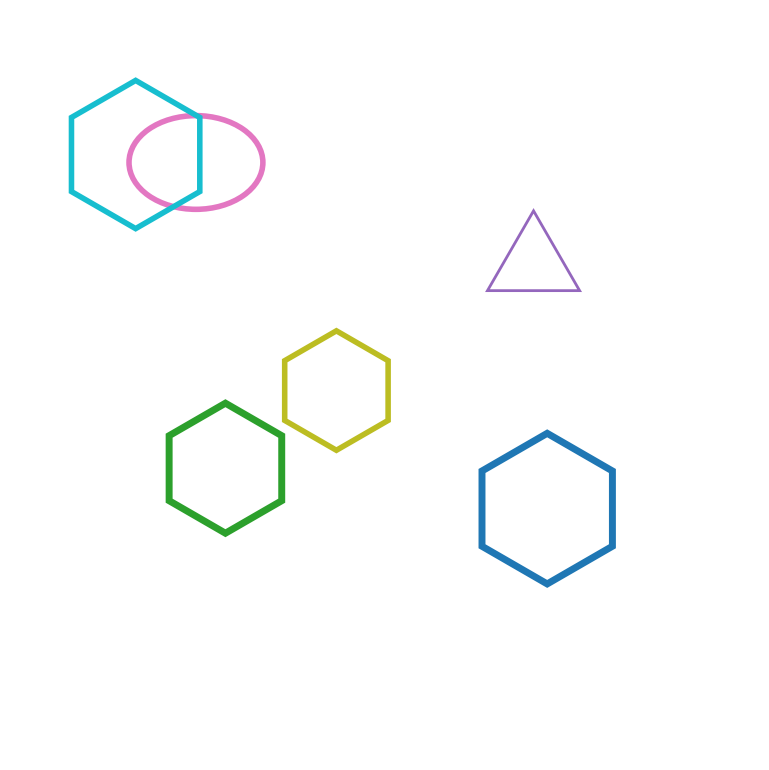[{"shape": "hexagon", "thickness": 2.5, "radius": 0.49, "center": [0.711, 0.339]}, {"shape": "hexagon", "thickness": 2.5, "radius": 0.42, "center": [0.293, 0.392]}, {"shape": "triangle", "thickness": 1, "radius": 0.35, "center": [0.693, 0.657]}, {"shape": "oval", "thickness": 2, "radius": 0.43, "center": [0.254, 0.789]}, {"shape": "hexagon", "thickness": 2, "radius": 0.39, "center": [0.437, 0.493]}, {"shape": "hexagon", "thickness": 2, "radius": 0.48, "center": [0.176, 0.799]}]